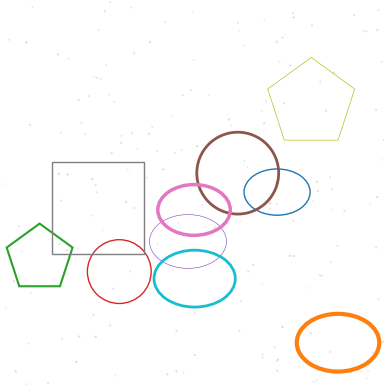[{"shape": "oval", "thickness": 1, "radius": 0.43, "center": [0.72, 0.501]}, {"shape": "oval", "thickness": 3, "radius": 0.54, "center": [0.878, 0.11]}, {"shape": "pentagon", "thickness": 1.5, "radius": 0.45, "center": [0.103, 0.329]}, {"shape": "circle", "thickness": 1, "radius": 0.41, "center": [0.31, 0.295]}, {"shape": "oval", "thickness": 0.5, "radius": 0.5, "center": [0.488, 0.373]}, {"shape": "circle", "thickness": 2, "radius": 0.53, "center": [0.617, 0.55]}, {"shape": "oval", "thickness": 2.5, "radius": 0.47, "center": [0.504, 0.455]}, {"shape": "square", "thickness": 1, "radius": 0.6, "center": [0.255, 0.459]}, {"shape": "pentagon", "thickness": 0.5, "radius": 0.59, "center": [0.808, 0.732]}, {"shape": "oval", "thickness": 2, "radius": 0.53, "center": [0.506, 0.276]}]